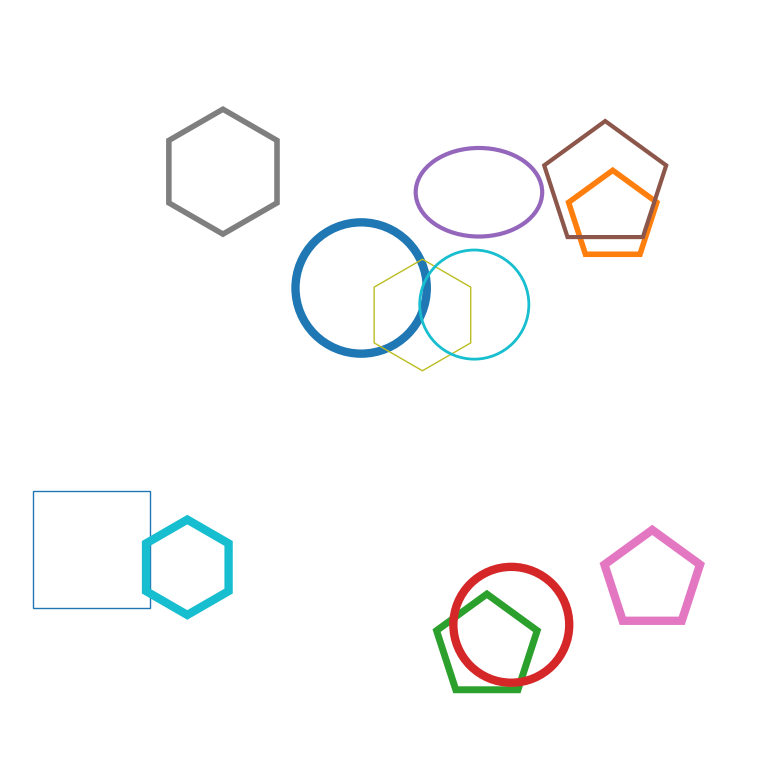[{"shape": "circle", "thickness": 3, "radius": 0.43, "center": [0.469, 0.626]}, {"shape": "square", "thickness": 0.5, "radius": 0.38, "center": [0.119, 0.287]}, {"shape": "pentagon", "thickness": 2, "radius": 0.3, "center": [0.796, 0.719]}, {"shape": "pentagon", "thickness": 2.5, "radius": 0.34, "center": [0.632, 0.16]}, {"shape": "circle", "thickness": 3, "radius": 0.38, "center": [0.664, 0.189]}, {"shape": "oval", "thickness": 1.5, "radius": 0.41, "center": [0.622, 0.75]}, {"shape": "pentagon", "thickness": 1.5, "radius": 0.42, "center": [0.786, 0.759]}, {"shape": "pentagon", "thickness": 3, "radius": 0.33, "center": [0.847, 0.247]}, {"shape": "hexagon", "thickness": 2, "radius": 0.41, "center": [0.29, 0.777]}, {"shape": "hexagon", "thickness": 0.5, "radius": 0.36, "center": [0.549, 0.591]}, {"shape": "hexagon", "thickness": 3, "radius": 0.31, "center": [0.243, 0.263]}, {"shape": "circle", "thickness": 1, "radius": 0.35, "center": [0.616, 0.604]}]